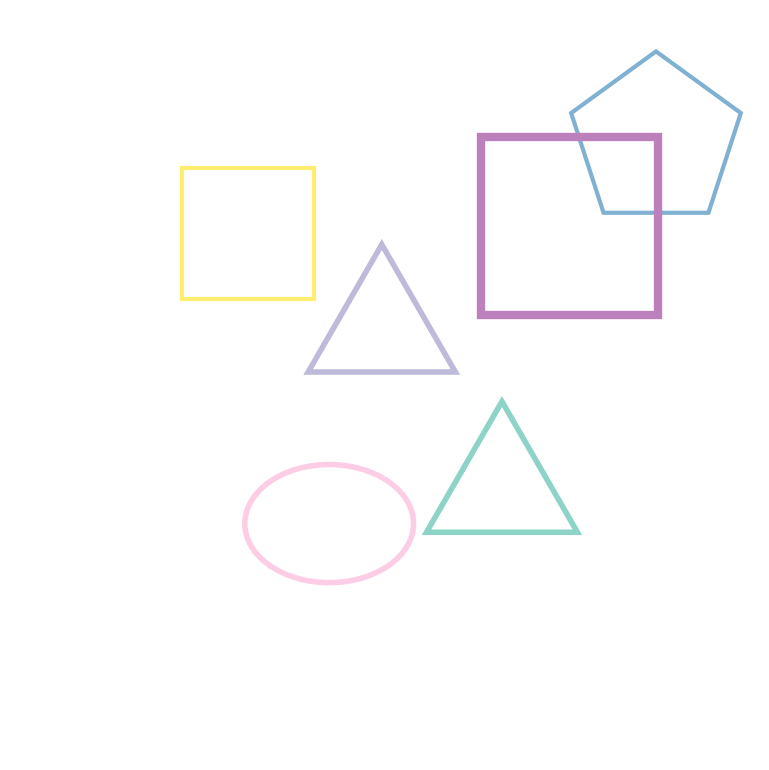[{"shape": "triangle", "thickness": 2, "radius": 0.57, "center": [0.652, 0.365]}, {"shape": "triangle", "thickness": 2, "radius": 0.55, "center": [0.496, 0.572]}, {"shape": "pentagon", "thickness": 1.5, "radius": 0.58, "center": [0.852, 0.817]}, {"shape": "oval", "thickness": 2, "radius": 0.55, "center": [0.428, 0.32]}, {"shape": "square", "thickness": 3, "radius": 0.58, "center": [0.74, 0.706]}, {"shape": "square", "thickness": 1.5, "radius": 0.43, "center": [0.322, 0.697]}]